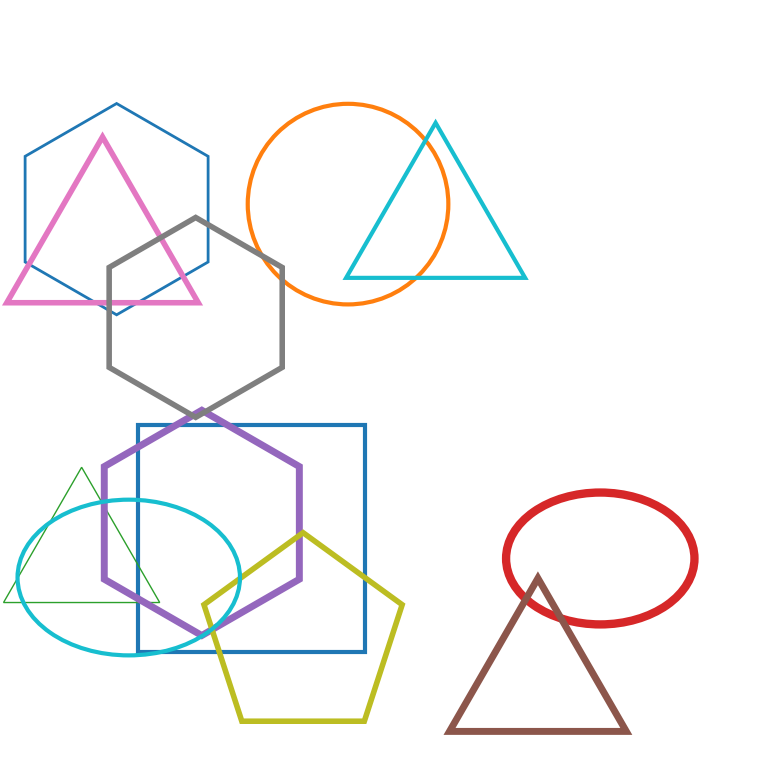[{"shape": "square", "thickness": 1.5, "radius": 0.74, "center": [0.327, 0.3]}, {"shape": "hexagon", "thickness": 1, "radius": 0.69, "center": [0.151, 0.728]}, {"shape": "circle", "thickness": 1.5, "radius": 0.65, "center": [0.452, 0.735]}, {"shape": "triangle", "thickness": 0.5, "radius": 0.59, "center": [0.106, 0.276]}, {"shape": "oval", "thickness": 3, "radius": 0.61, "center": [0.78, 0.275]}, {"shape": "hexagon", "thickness": 2.5, "radius": 0.73, "center": [0.262, 0.321]}, {"shape": "triangle", "thickness": 2.5, "radius": 0.66, "center": [0.699, 0.116]}, {"shape": "triangle", "thickness": 2, "radius": 0.72, "center": [0.133, 0.679]}, {"shape": "hexagon", "thickness": 2, "radius": 0.65, "center": [0.254, 0.588]}, {"shape": "pentagon", "thickness": 2, "radius": 0.68, "center": [0.394, 0.173]}, {"shape": "oval", "thickness": 1.5, "radius": 0.72, "center": [0.167, 0.25]}, {"shape": "triangle", "thickness": 1.5, "radius": 0.67, "center": [0.566, 0.706]}]